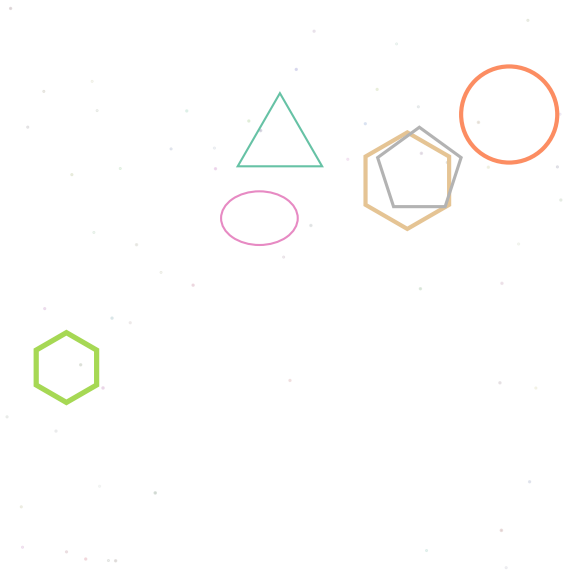[{"shape": "triangle", "thickness": 1, "radius": 0.42, "center": [0.485, 0.753]}, {"shape": "circle", "thickness": 2, "radius": 0.42, "center": [0.882, 0.801]}, {"shape": "oval", "thickness": 1, "radius": 0.33, "center": [0.449, 0.621]}, {"shape": "hexagon", "thickness": 2.5, "radius": 0.3, "center": [0.115, 0.363]}, {"shape": "hexagon", "thickness": 2, "radius": 0.42, "center": [0.705, 0.686]}, {"shape": "pentagon", "thickness": 1.5, "radius": 0.38, "center": [0.726, 0.703]}]